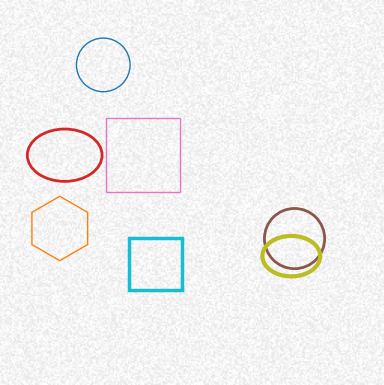[{"shape": "circle", "thickness": 1, "radius": 0.35, "center": [0.268, 0.831]}, {"shape": "hexagon", "thickness": 1, "radius": 0.42, "center": [0.155, 0.407]}, {"shape": "oval", "thickness": 2, "radius": 0.49, "center": [0.168, 0.597]}, {"shape": "circle", "thickness": 2, "radius": 0.39, "center": [0.765, 0.38]}, {"shape": "square", "thickness": 1, "radius": 0.48, "center": [0.371, 0.598]}, {"shape": "oval", "thickness": 3, "radius": 0.38, "center": [0.757, 0.335]}, {"shape": "square", "thickness": 2.5, "radius": 0.34, "center": [0.404, 0.314]}]